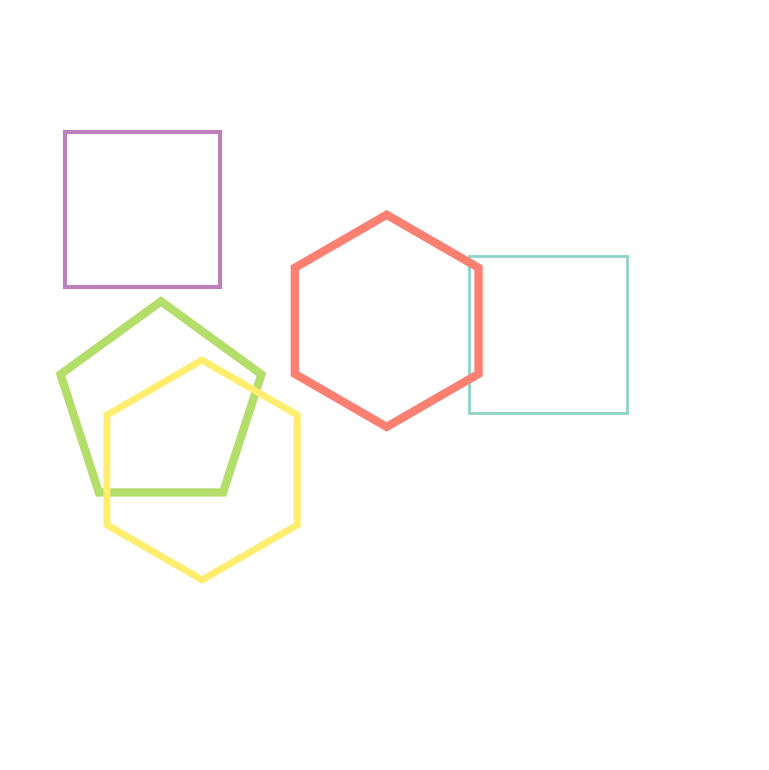[{"shape": "square", "thickness": 1, "radius": 0.51, "center": [0.712, 0.565]}, {"shape": "hexagon", "thickness": 3, "radius": 0.69, "center": [0.502, 0.583]}, {"shape": "pentagon", "thickness": 3, "radius": 0.69, "center": [0.209, 0.471]}, {"shape": "square", "thickness": 1.5, "radius": 0.5, "center": [0.185, 0.728]}, {"shape": "hexagon", "thickness": 2.5, "radius": 0.71, "center": [0.262, 0.39]}]